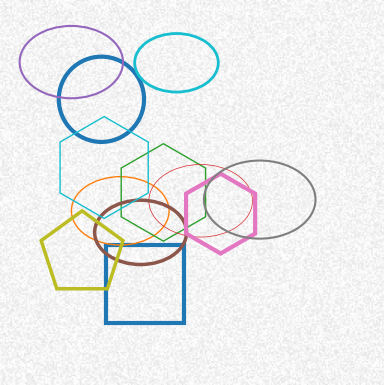[{"shape": "square", "thickness": 3, "radius": 0.51, "center": [0.377, 0.262]}, {"shape": "circle", "thickness": 3, "radius": 0.55, "center": [0.263, 0.742]}, {"shape": "oval", "thickness": 1, "radius": 0.63, "center": [0.312, 0.452]}, {"shape": "hexagon", "thickness": 1, "radius": 0.63, "center": [0.424, 0.5]}, {"shape": "oval", "thickness": 0.5, "radius": 0.67, "center": [0.521, 0.479]}, {"shape": "oval", "thickness": 1.5, "radius": 0.67, "center": [0.185, 0.839]}, {"shape": "oval", "thickness": 2.5, "radius": 0.6, "center": [0.365, 0.396]}, {"shape": "hexagon", "thickness": 3, "radius": 0.52, "center": [0.573, 0.445]}, {"shape": "oval", "thickness": 1.5, "radius": 0.72, "center": [0.675, 0.482]}, {"shape": "pentagon", "thickness": 2.5, "radius": 0.56, "center": [0.213, 0.34]}, {"shape": "hexagon", "thickness": 1, "radius": 0.66, "center": [0.271, 0.565]}, {"shape": "oval", "thickness": 2, "radius": 0.54, "center": [0.458, 0.837]}]